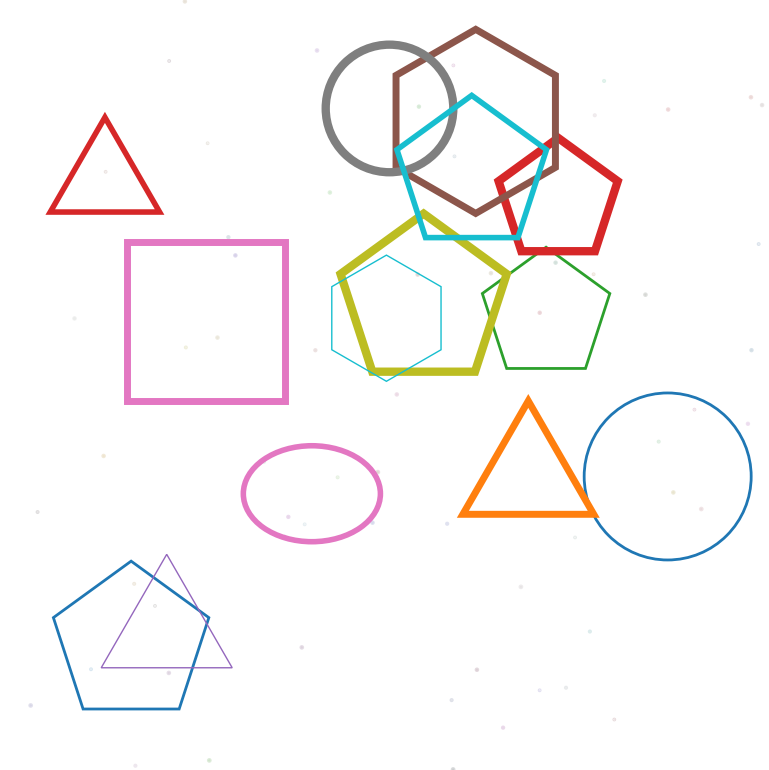[{"shape": "pentagon", "thickness": 1, "radius": 0.53, "center": [0.17, 0.165]}, {"shape": "circle", "thickness": 1, "radius": 0.54, "center": [0.867, 0.381]}, {"shape": "triangle", "thickness": 2.5, "radius": 0.49, "center": [0.686, 0.381]}, {"shape": "pentagon", "thickness": 1, "radius": 0.44, "center": [0.709, 0.592]}, {"shape": "pentagon", "thickness": 3, "radius": 0.41, "center": [0.725, 0.74]}, {"shape": "triangle", "thickness": 2, "radius": 0.41, "center": [0.136, 0.766]}, {"shape": "triangle", "thickness": 0.5, "radius": 0.49, "center": [0.217, 0.182]}, {"shape": "hexagon", "thickness": 2.5, "radius": 0.6, "center": [0.618, 0.842]}, {"shape": "oval", "thickness": 2, "radius": 0.45, "center": [0.405, 0.359]}, {"shape": "square", "thickness": 2.5, "radius": 0.51, "center": [0.267, 0.583]}, {"shape": "circle", "thickness": 3, "radius": 0.41, "center": [0.506, 0.859]}, {"shape": "pentagon", "thickness": 3, "radius": 0.57, "center": [0.55, 0.609]}, {"shape": "hexagon", "thickness": 0.5, "radius": 0.41, "center": [0.502, 0.587]}, {"shape": "pentagon", "thickness": 2, "radius": 0.51, "center": [0.613, 0.774]}]